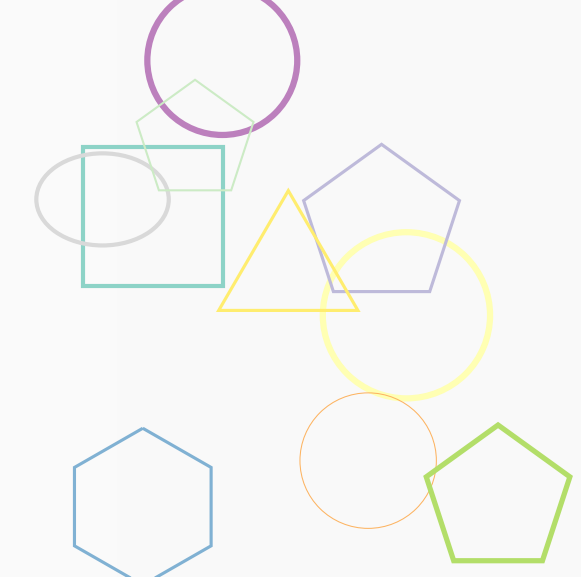[{"shape": "square", "thickness": 2, "radius": 0.6, "center": [0.263, 0.624]}, {"shape": "circle", "thickness": 3, "radius": 0.72, "center": [0.699, 0.453]}, {"shape": "pentagon", "thickness": 1.5, "radius": 0.7, "center": [0.656, 0.608]}, {"shape": "hexagon", "thickness": 1.5, "radius": 0.68, "center": [0.246, 0.122]}, {"shape": "circle", "thickness": 0.5, "radius": 0.59, "center": [0.633, 0.202]}, {"shape": "pentagon", "thickness": 2.5, "radius": 0.65, "center": [0.857, 0.133]}, {"shape": "oval", "thickness": 2, "radius": 0.57, "center": [0.176, 0.654]}, {"shape": "circle", "thickness": 3, "radius": 0.64, "center": [0.382, 0.894]}, {"shape": "pentagon", "thickness": 1, "radius": 0.53, "center": [0.336, 0.755]}, {"shape": "triangle", "thickness": 1.5, "radius": 0.69, "center": [0.496, 0.531]}]